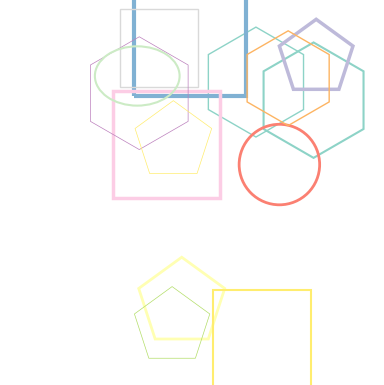[{"shape": "hexagon", "thickness": 1, "radius": 0.71, "center": [0.665, 0.787]}, {"shape": "hexagon", "thickness": 1.5, "radius": 0.75, "center": [0.814, 0.74]}, {"shape": "pentagon", "thickness": 2, "radius": 0.59, "center": [0.472, 0.214]}, {"shape": "pentagon", "thickness": 2.5, "radius": 0.5, "center": [0.821, 0.849]}, {"shape": "circle", "thickness": 2, "radius": 0.52, "center": [0.726, 0.573]}, {"shape": "square", "thickness": 3, "radius": 0.73, "center": [0.493, 0.896]}, {"shape": "hexagon", "thickness": 1, "radius": 0.62, "center": [0.748, 0.797]}, {"shape": "pentagon", "thickness": 0.5, "radius": 0.51, "center": [0.447, 0.153]}, {"shape": "square", "thickness": 2.5, "radius": 0.69, "center": [0.433, 0.624]}, {"shape": "square", "thickness": 1, "radius": 0.51, "center": [0.414, 0.875]}, {"shape": "hexagon", "thickness": 0.5, "radius": 0.73, "center": [0.362, 0.758]}, {"shape": "oval", "thickness": 1.5, "radius": 0.55, "center": [0.356, 0.803]}, {"shape": "pentagon", "thickness": 0.5, "radius": 0.52, "center": [0.45, 0.634]}, {"shape": "square", "thickness": 1.5, "radius": 0.64, "center": [0.68, 0.117]}]